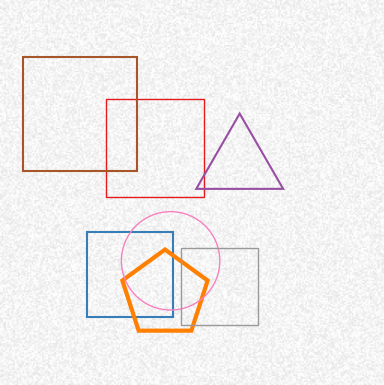[{"shape": "square", "thickness": 1, "radius": 0.64, "center": [0.403, 0.615]}, {"shape": "square", "thickness": 1.5, "radius": 0.56, "center": [0.338, 0.288]}, {"shape": "triangle", "thickness": 1.5, "radius": 0.65, "center": [0.623, 0.575]}, {"shape": "pentagon", "thickness": 3, "radius": 0.58, "center": [0.429, 0.235]}, {"shape": "square", "thickness": 1.5, "radius": 0.74, "center": [0.207, 0.703]}, {"shape": "circle", "thickness": 1, "radius": 0.64, "center": [0.443, 0.323]}, {"shape": "square", "thickness": 1, "radius": 0.5, "center": [0.569, 0.256]}]